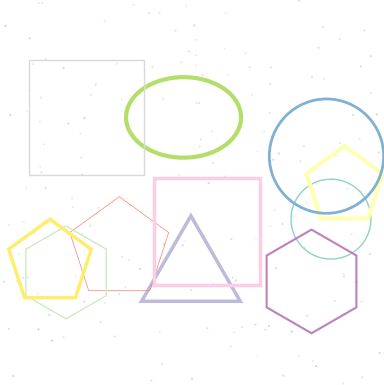[{"shape": "circle", "thickness": 1, "radius": 0.52, "center": [0.86, 0.431]}, {"shape": "pentagon", "thickness": 3, "radius": 0.52, "center": [0.895, 0.517]}, {"shape": "triangle", "thickness": 2.5, "radius": 0.74, "center": [0.496, 0.291]}, {"shape": "pentagon", "thickness": 0.5, "radius": 0.67, "center": [0.31, 0.354]}, {"shape": "circle", "thickness": 2, "radius": 0.74, "center": [0.848, 0.594]}, {"shape": "oval", "thickness": 3, "radius": 0.75, "center": [0.477, 0.695]}, {"shape": "square", "thickness": 2.5, "radius": 0.69, "center": [0.538, 0.398]}, {"shape": "square", "thickness": 1, "radius": 0.75, "center": [0.224, 0.694]}, {"shape": "hexagon", "thickness": 1.5, "radius": 0.67, "center": [0.809, 0.269]}, {"shape": "hexagon", "thickness": 1, "radius": 0.6, "center": [0.172, 0.292]}, {"shape": "pentagon", "thickness": 2.5, "radius": 0.56, "center": [0.13, 0.318]}]